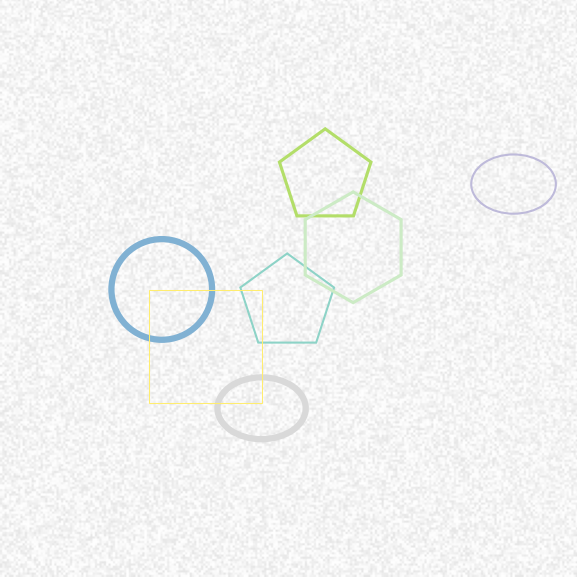[{"shape": "pentagon", "thickness": 1, "radius": 0.43, "center": [0.497, 0.475]}, {"shape": "oval", "thickness": 1, "radius": 0.37, "center": [0.889, 0.68]}, {"shape": "circle", "thickness": 3, "radius": 0.44, "center": [0.28, 0.498]}, {"shape": "pentagon", "thickness": 1.5, "radius": 0.42, "center": [0.563, 0.693]}, {"shape": "oval", "thickness": 3, "radius": 0.38, "center": [0.453, 0.292]}, {"shape": "hexagon", "thickness": 1.5, "radius": 0.48, "center": [0.612, 0.571]}, {"shape": "square", "thickness": 0.5, "radius": 0.49, "center": [0.356, 0.399]}]